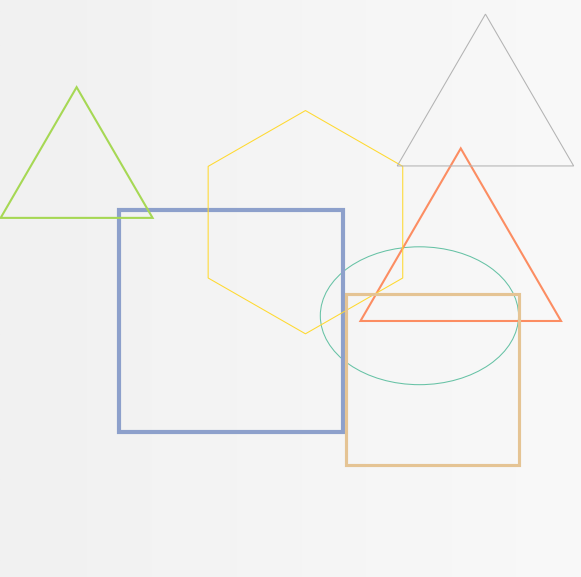[{"shape": "oval", "thickness": 0.5, "radius": 0.85, "center": [0.722, 0.452]}, {"shape": "triangle", "thickness": 1, "radius": 1.0, "center": [0.793, 0.543]}, {"shape": "square", "thickness": 2, "radius": 0.96, "center": [0.398, 0.443]}, {"shape": "triangle", "thickness": 1, "radius": 0.75, "center": [0.132, 0.697]}, {"shape": "hexagon", "thickness": 0.5, "radius": 0.97, "center": [0.526, 0.614]}, {"shape": "square", "thickness": 1.5, "radius": 0.74, "center": [0.744, 0.342]}, {"shape": "triangle", "thickness": 0.5, "radius": 0.88, "center": [0.835, 0.799]}]